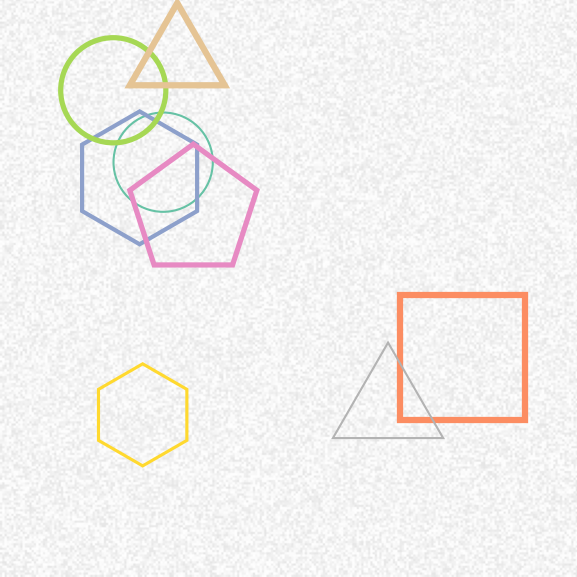[{"shape": "circle", "thickness": 1, "radius": 0.43, "center": [0.283, 0.718]}, {"shape": "square", "thickness": 3, "radius": 0.54, "center": [0.8, 0.38]}, {"shape": "hexagon", "thickness": 2, "radius": 0.57, "center": [0.242, 0.691]}, {"shape": "pentagon", "thickness": 2.5, "radius": 0.58, "center": [0.335, 0.634]}, {"shape": "circle", "thickness": 2.5, "radius": 0.46, "center": [0.196, 0.843]}, {"shape": "hexagon", "thickness": 1.5, "radius": 0.44, "center": [0.247, 0.281]}, {"shape": "triangle", "thickness": 3, "radius": 0.47, "center": [0.307, 0.899]}, {"shape": "triangle", "thickness": 1, "radius": 0.55, "center": [0.672, 0.296]}]